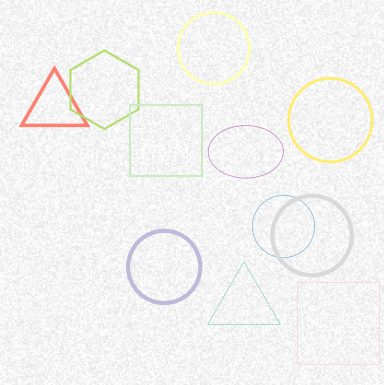[{"shape": "triangle", "thickness": 0.5, "radius": 0.54, "center": [0.634, 0.212]}, {"shape": "circle", "thickness": 2, "radius": 0.46, "center": [0.555, 0.874]}, {"shape": "circle", "thickness": 3, "radius": 0.47, "center": [0.427, 0.307]}, {"shape": "triangle", "thickness": 2.5, "radius": 0.49, "center": [0.141, 0.724]}, {"shape": "circle", "thickness": 0.5, "radius": 0.4, "center": [0.736, 0.412]}, {"shape": "hexagon", "thickness": 1.5, "radius": 0.51, "center": [0.271, 0.767]}, {"shape": "square", "thickness": 0.5, "radius": 0.53, "center": [0.879, 0.161]}, {"shape": "circle", "thickness": 3, "radius": 0.52, "center": [0.811, 0.388]}, {"shape": "oval", "thickness": 0.5, "radius": 0.49, "center": [0.638, 0.606]}, {"shape": "square", "thickness": 1.5, "radius": 0.46, "center": [0.431, 0.635]}, {"shape": "circle", "thickness": 2, "radius": 0.54, "center": [0.858, 0.688]}]